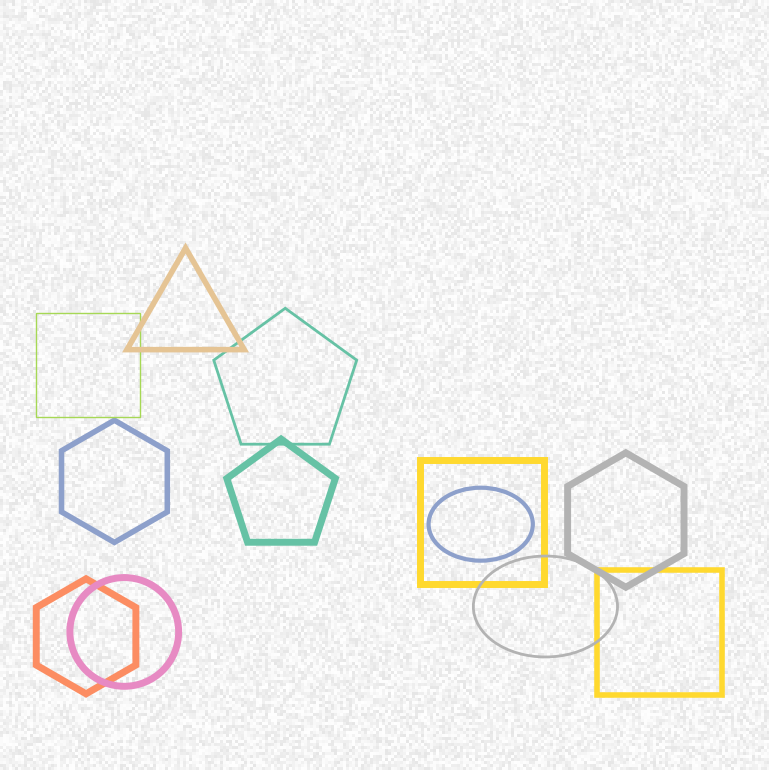[{"shape": "pentagon", "thickness": 1, "radius": 0.49, "center": [0.37, 0.502]}, {"shape": "pentagon", "thickness": 2.5, "radius": 0.37, "center": [0.365, 0.356]}, {"shape": "hexagon", "thickness": 2.5, "radius": 0.37, "center": [0.112, 0.174]}, {"shape": "oval", "thickness": 1.5, "radius": 0.34, "center": [0.624, 0.319]}, {"shape": "hexagon", "thickness": 2, "radius": 0.4, "center": [0.149, 0.375]}, {"shape": "circle", "thickness": 2.5, "radius": 0.35, "center": [0.161, 0.179]}, {"shape": "square", "thickness": 0.5, "radius": 0.34, "center": [0.114, 0.526]}, {"shape": "square", "thickness": 2.5, "radius": 0.4, "center": [0.626, 0.322]}, {"shape": "square", "thickness": 2, "radius": 0.41, "center": [0.857, 0.178]}, {"shape": "triangle", "thickness": 2, "radius": 0.44, "center": [0.241, 0.59]}, {"shape": "hexagon", "thickness": 2.5, "radius": 0.44, "center": [0.813, 0.325]}, {"shape": "oval", "thickness": 1, "radius": 0.47, "center": [0.708, 0.212]}]